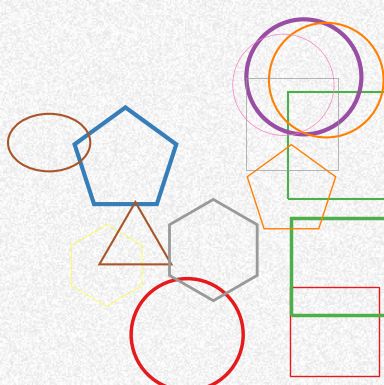[{"shape": "square", "thickness": 1, "radius": 0.58, "center": [0.87, 0.14]}, {"shape": "circle", "thickness": 2.5, "radius": 0.73, "center": [0.486, 0.131]}, {"shape": "pentagon", "thickness": 3, "radius": 0.69, "center": [0.326, 0.582]}, {"shape": "square", "thickness": 1.5, "radius": 0.69, "center": [0.885, 0.622]}, {"shape": "square", "thickness": 2.5, "radius": 0.63, "center": [0.882, 0.308]}, {"shape": "circle", "thickness": 3, "radius": 0.75, "center": [0.789, 0.8]}, {"shape": "circle", "thickness": 1.5, "radius": 0.74, "center": [0.847, 0.792]}, {"shape": "pentagon", "thickness": 1, "radius": 0.6, "center": [0.757, 0.504]}, {"shape": "hexagon", "thickness": 0.5, "radius": 0.53, "center": [0.277, 0.311]}, {"shape": "oval", "thickness": 1.5, "radius": 0.53, "center": [0.128, 0.63]}, {"shape": "triangle", "thickness": 1.5, "radius": 0.54, "center": [0.352, 0.367]}, {"shape": "circle", "thickness": 0.5, "radius": 0.66, "center": [0.736, 0.78]}, {"shape": "square", "thickness": 0.5, "radius": 0.6, "center": [0.759, 0.677]}, {"shape": "hexagon", "thickness": 2, "radius": 0.66, "center": [0.554, 0.35]}]